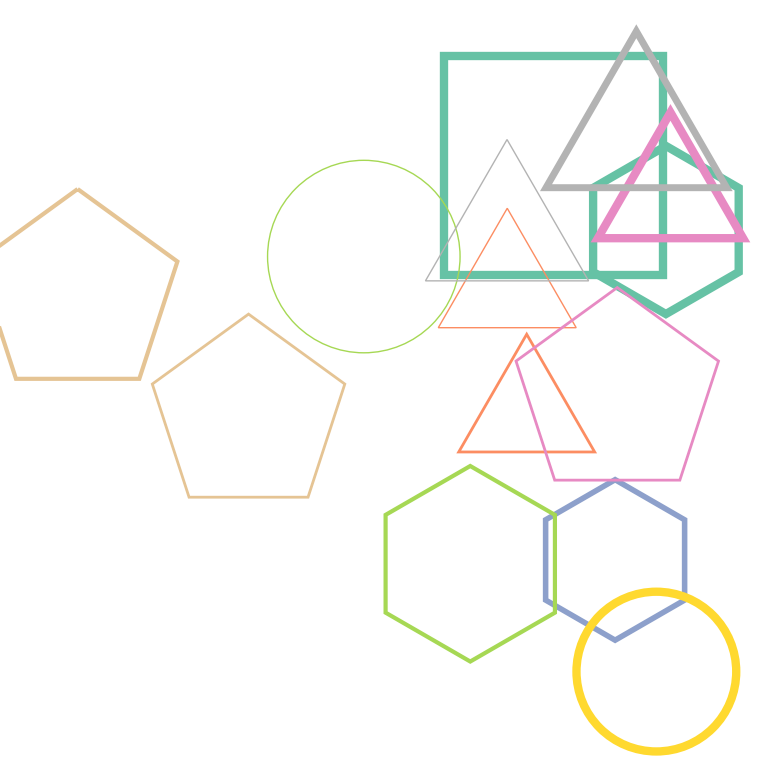[{"shape": "hexagon", "thickness": 3, "radius": 0.55, "center": [0.865, 0.701]}, {"shape": "square", "thickness": 3, "radius": 0.71, "center": [0.718, 0.785]}, {"shape": "triangle", "thickness": 0.5, "radius": 0.52, "center": [0.659, 0.626]}, {"shape": "triangle", "thickness": 1, "radius": 0.51, "center": [0.684, 0.464]}, {"shape": "hexagon", "thickness": 2, "radius": 0.52, "center": [0.799, 0.273]}, {"shape": "triangle", "thickness": 3, "radius": 0.54, "center": [0.871, 0.745]}, {"shape": "pentagon", "thickness": 1, "radius": 0.69, "center": [0.802, 0.488]}, {"shape": "circle", "thickness": 0.5, "radius": 0.62, "center": [0.472, 0.667]}, {"shape": "hexagon", "thickness": 1.5, "radius": 0.63, "center": [0.611, 0.268]}, {"shape": "circle", "thickness": 3, "radius": 0.52, "center": [0.852, 0.128]}, {"shape": "pentagon", "thickness": 1.5, "radius": 0.68, "center": [0.101, 0.618]}, {"shape": "pentagon", "thickness": 1, "radius": 0.66, "center": [0.323, 0.461]}, {"shape": "triangle", "thickness": 2.5, "radius": 0.68, "center": [0.826, 0.824]}, {"shape": "triangle", "thickness": 0.5, "radius": 0.61, "center": [0.658, 0.696]}]